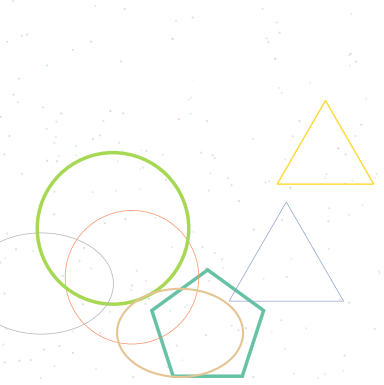[{"shape": "pentagon", "thickness": 2.5, "radius": 0.76, "center": [0.539, 0.146]}, {"shape": "circle", "thickness": 0.5, "radius": 0.87, "center": [0.343, 0.28]}, {"shape": "triangle", "thickness": 0.5, "radius": 0.86, "center": [0.744, 0.304]}, {"shape": "circle", "thickness": 2.5, "radius": 0.98, "center": [0.294, 0.407]}, {"shape": "triangle", "thickness": 1, "radius": 0.72, "center": [0.845, 0.594]}, {"shape": "oval", "thickness": 1.5, "radius": 0.82, "center": [0.468, 0.135]}, {"shape": "oval", "thickness": 0.5, "radius": 0.94, "center": [0.107, 0.264]}]